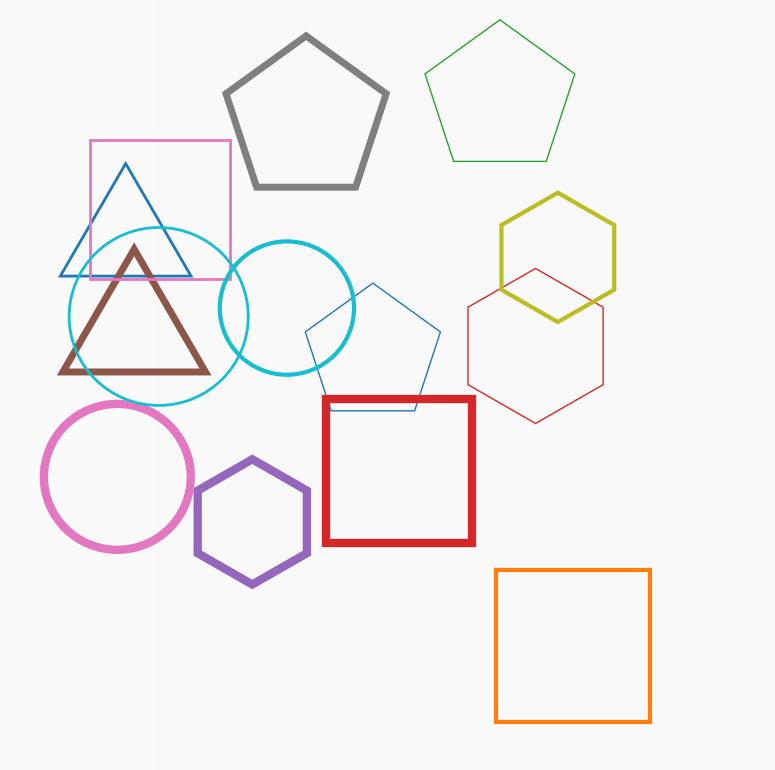[{"shape": "triangle", "thickness": 1, "radius": 0.49, "center": [0.162, 0.69]}, {"shape": "pentagon", "thickness": 0.5, "radius": 0.46, "center": [0.481, 0.541]}, {"shape": "square", "thickness": 1.5, "radius": 0.5, "center": [0.74, 0.161]}, {"shape": "pentagon", "thickness": 0.5, "radius": 0.51, "center": [0.645, 0.873]}, {"shape": "square", "thickness": 3, "radius": 0.47, "center": [0.515, 0.388]}, {"shape": "hexagon", "thickness": 0.5, "radius": 0.5, "center": [0.691, 0.551]}, {"shape": "hexagon", "thickness": 3, "radius": 0.41, "center": [0.326, 0.322]}, {"shape": "triangle", "thickness": 2.5, "radius": 0.53, "center": [0.173, 0.57]}, {"shape": "square", "thickness": 1, "radius": 0.45, "center": [0.206, 0.728]}, {"shape": "circle", "thickness": 3, "radius": 0.47, "center": [0.151, 0.381]}, {"shape": "pentagon", "thickness": 2.5, "radius": 0.54, "center": [0.395, 0.845]}, {"shape": "hexagon", "thickness": 1.5, "radius": 0.42, "center": [0.72, 0.666]}, {"shape": "circle", "thickness": 1.5, "radius": 0.43, "center": [0.37, 0.6]}, {"shape": "circle", "thickness": 1, "radius": 0.58, "center": [0.205, 0.589]}]